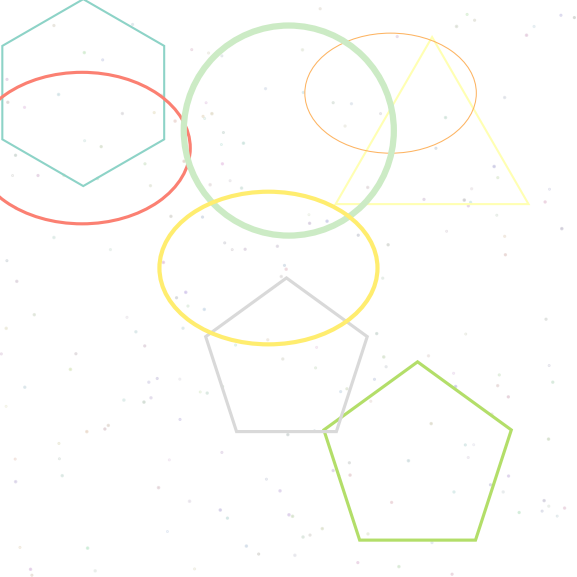[{"shape": "hexagon", "thickness": 1, "radius": 0.81, "center": [0.144, 0.839]}, {"shape": "triangle", "thickness": 1, "radius": 0.96, "center": [0.748, 0.742]}, {"shape": "oval", "thickness": 1.5, "radius": 0.94, "center": [0.142, 0.743]}, {"shape": "oval", "thickness": 0.5, "radius": 0.74, "center": [0.676, 0.838]}, {"shape": "pentagon", "thickness": 1.5, "radius": 0.85, "center": [0.723, 0.202]}, {"shape": "pentagon", "thickness": 1.5, "radius": 0.74, "center": [0.496, 0.371]}, {"shape": "circle", "thickness": 3, "radius": 0.91, "center": [0.5, 0.773]}, {"shape": "oval", "thickness": 2, "radius": 0.94, "center": [0.465, 0.535]}]